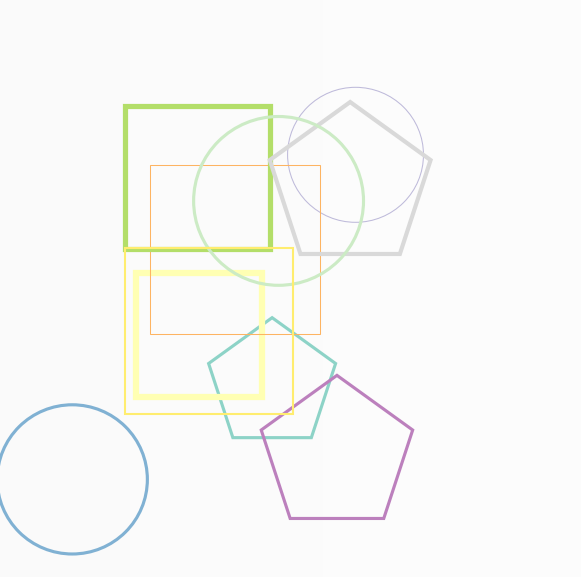[{"shape": "pentagon", "thickness": 1.5, "radius": 0.57, "center": [0.468, 0.334]}, {"shape": "square", "thickness": 3, "radius": 0.54, "center": [0.342, 0.419]}, {"shape": "circle", "thickness": 0.5, "radius": 0.58, "center": [0.612, 0.731]}, {"shape": "circle", "thickness": 1.5, "radius": 0.65, "center": [0.124, 0.169]}, {"shape": "square", "thickness": 0.5, "radius": 0.73, "center": [0.405, 0.567]}, {"shape": "square", "thickness": 2.5, "radius": 0.62, "center": [0.34, 0.691]}, {"shape": "pentagon", "thickness": 2, "radius": 0.73, "center": [0.602, 0.677]}, {"shape": "pentagon", "thickness": 1.5, "radius": 0.68, "center": [0.58, 0.212]}, {"shape": "circle", "thickness": 1.5, "radius": 0.73, "center": [0.479, 0.651]}, {"shape": "square", "thickness": 1, "radius": 0.72, "center": [0.36, 0.426]}]